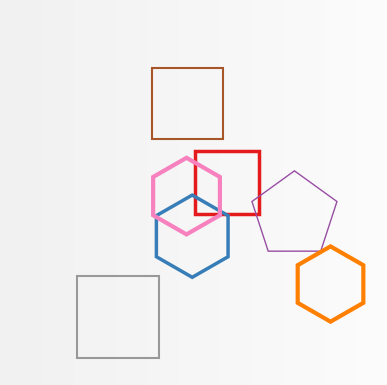[{"shape": "square", "thickness": 2.5, "radius": 0.41, "center": [0.586, 0.526]}, {"shape": "hexagon", "thickness": 2.5, "radius": 0.53, "center": [0.496, 0.387]}, {"shape": "pentagon", "thickness": 1, "radius": 0.58, "center": [0.76, 0.441]}, {"shape": "hexagon", "thickness": 3, "radius": 0.49, "center": [0.853, 0.262]}, {"shape": "square", "thickness": 1.5, "radius": 0.46, "center": [0.483, 0.731]}, {"shape": "hexagon", "thickness": 3, "radius": 0.5, "center": [0.481, 0.491]}, {"shape": "square", "thickness": 1.5, "radius": 0.53, "center": [0.304, 0.177]}]